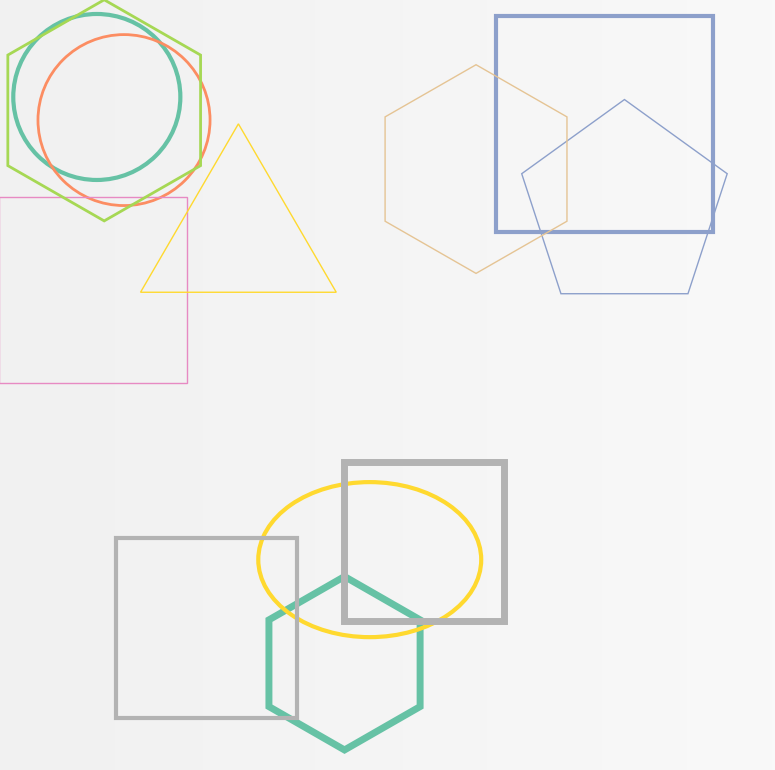[{"shape": "circle", "thickness": 1.5, "radius": 0.54, "center": [0.125, 0.874]}, {"shape": "hexagon", "thickness": 2.5, "radius": 0.56, "center": [0.445, 0.139]}, {"shape": "circle", "thickness": 1, "radius": 0.56, "center": [0.16, 0.844]}, {"shape": "pentagon", "thickness": 0.5, "radius": 0.7, "center": [0.806, 0.731]}, {"shape": "square", "thickness": 1.5, "radius": 0.7, "center": [0.78, 0.839]}, {"shape": "square", "thickness": 0.5, "radius": 0.6, "center": [0.12, 0.623]}, {"shape": "hexagon", "thickness": 1, "radius": 0.72, "center": [0.134, 0.857]}, {"shape": "oval", "thickness": 1.5, "radius": 0.72, "center": [0.477, 0.273]}, {"shape": "triangle", "thickness": 0.5, "radius": 0.73, "center": [0.308, 0.693]}, {"shape": "hexagon", "thickness": 0.5, "radius": 0.68, "center": [0.614, 0.78]}, {"shape": "square", "thickness": 2.5, "radius": 0.52, "center": [0.547, 0.296]}, {"shape": "square", "thickness": 1.5, "radius": 0.58, "center": [0.267, 0.185]}]